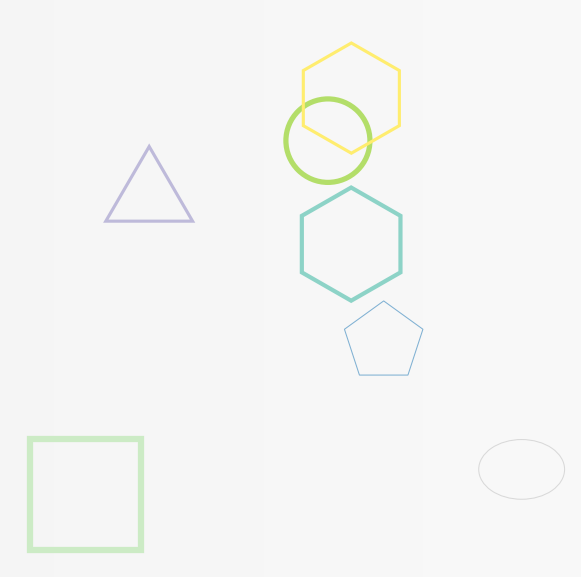[{"shape": "hexagon", "thickness": 2, "radius": 0.49, "center": [0.604, 0.576]}, {"shape": "triangle", "thickness": 1.5, "radius": 0.43, "center": [0.257, 0.659]}, {"shape": "pentagon", "thickness": 0.5, "radius": 0.35, "center": [0.66, 0.407]}, {"shape": "circle", "thickness": 2.5, "radius": 0.36, "center": [0.564, 0.756]}, {"shape": "oval", "thickness": 0.5, "radius": 0.37, "center": [0.897, 0.186]}, {"shape": "square", "thickness": 3, "radius": 0.48, "center": [0.147, 0.142]}, {"shape": "hexagon", "thickness": 1.5, "radius": 0.48, "center": [0.604, 0.829]}]